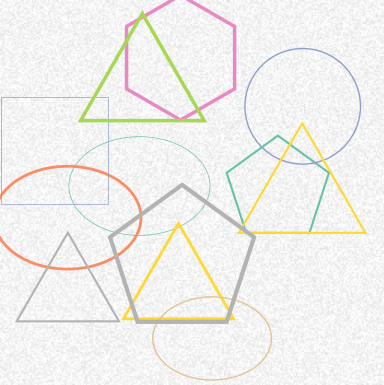[{"shape": "pentagon", "thickness": 1.5, "radius": 0.7, "center": [0.722, 0.508]}, {"shape": "oval", "thickness": 0.5, "radius": 0.92, "center": [0.362, 0.517]}, {"shape": "oval", "thickness": 2, "radius": 0.95, "center": [0.175, 0.435]}, {"shape": "circle", "thickness": 1, "radius": 0.75, "center": [0.786, 0.724]}, {"shape": "square", "thickness": 0.5, "radius": 0.7, "center": [0.141, 0.608]}, {"shape": "hexagon", "thickness": 2.5, "radius": 0.81, "center": [0.469, 0.85]}, {"shape": "triangle", "thickness": 2.5, "radius": 0.93, "center": [0.37, 0.779]}, {"shape": "triangle", "thickness": 1.5, "radius": 0.95, "center": [0.785, 0.49]}, {"shape": "triangle", "thickness": 2, "radius": 0.83, "center": [0.464, 0.255]}, {"shape": "oval", "thickness": 1, "radius": 0.77, "center": [0.551, 0.121]}, {"shape": "pentagon", "thickness": 3, "radius": 0.98, "center": [0.473, 0.323]}, {"shape": "triangle", "thickness": 1.5, "radius": 0.77, "center": [0.176, 0.242]}]